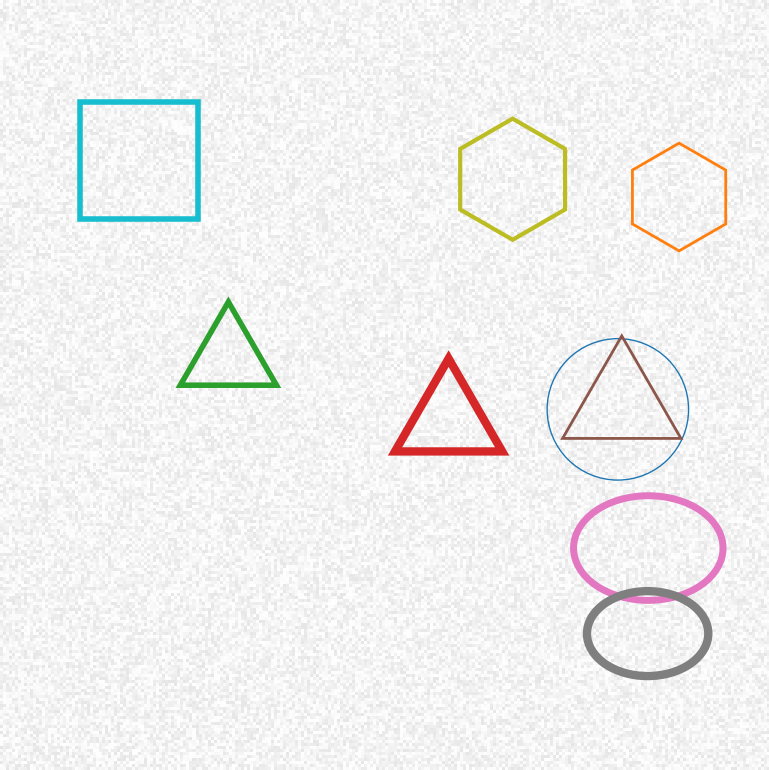[{"shape": "circle", "thickness": 0.5, "radius": 0.46, "center": [0.802, 0.468]}, {"shape": "hexagon", "thickness": 1, "radius": 0.35, "center": [0.882, 0.744]}, {"shape": "triangle", "thickness": 2, "radius": 0.36, "center": [0.297, 0.536]}, {"shape": "triangle", "thickness": 3, "radius": 0.4, "center": [0.583, 0.454]}, {"shape": "triangle", "thickness": 1, "radius": 0.44, "center": [0.807, 0.475]}, {"shape": "oval", "thickness": 2.5, "radius": 0.49, "center": [0.842, 0.288]}, {"shape": "oval", "thickness": 3, "radius": 0.39, "center": [0.841, 0.177]}, {"shape": "hexagon", "thickness": 1.5, "radius": 0.39, "center": [0.666, 0.767]}, {"shape": "square", "thickness": 2, "radius": 0.38, "center": [0.18, 0.791]}]